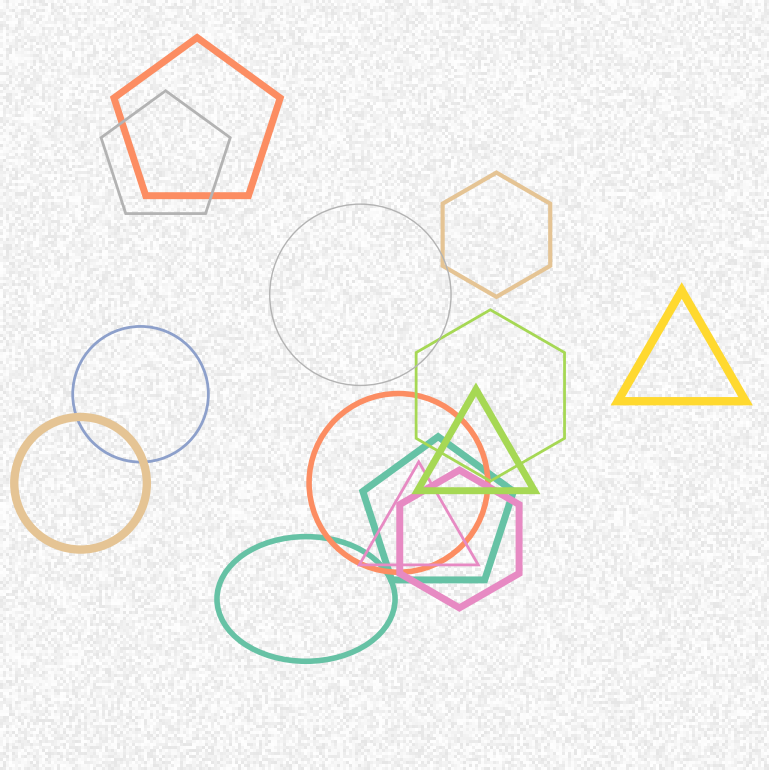[{"shape": "oval", "thickness": 2, "radius": 0.58, "center": [0.397, 0.222]}, {"shape": "pentagon", "thickness": 2.5, "radius": 0.51, "center": [0.569, 0.33]}, {"shape": "pentagon", "thickness": 2.5, "radius": 0.57, "center": [0.256, 0.838]}, {"shape": "circle", "thickness": 2, "radius": 0.58, "center": [0.517, 0.373]}, {"shape": "circle", "thickness": 1, "radius": 0.44, "center": [0.183, 0.488]}, {"shape": "hexagon", "thickness": 2.5, "radius": 0.45, "center": [0.597, 0.3]}, {"shape": "triangle", "thickness": 1, "radius": 0.45, "center": [0.544, 0.311]}, {"shape": "hexagon", "thickness": 1, "radius": 0.56, "center": [0.637, 0.486]}, {"shape": "triangle", "thickness": 2.5, "radius": 0.44, "center": [0.618, 0.407]}, {"shape": "triangle", "thickness": 3, "radius": 0.48, "center": [0.885, 0.527]}, {"shape": "hexagon", "thickness": 1.5, "radius": 0.4, "center": [0.645, 0.695]}, {"shape": "circle", "thickness": 3, "radius": 0.43, "center": [0.105, 0.372]}, {"shape": "circle", "thickness": 0.5, "radius": 0.59, "center": [0.468, 0.617]}, {"shape": "pentagon", "thickness": 1, "radius": 0.44, "center": [0.215, 0.794]}]